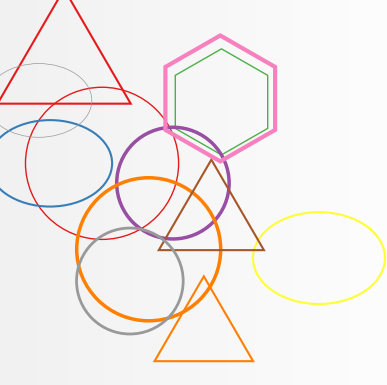[{"shape": "circle", "thickness": 1, "radius": 0.99, "center": [0.263, 0.576]}, {"shape": "triangle", "thickness": 1.5, "radius": 0.99, "center": [0.165, 0.83]}, {"shape": "oval", "thickness": 1.5, "radius": 0.8, "center": [0.129, 0.576]}, {"shape": "hexagon", "thickness": 1, "radius": 0.69, "center": [0.572, 0.735]}, {"shape": "circle", "thickness": 2.5, "radius": 0.73, "center": [0.446, 0.524]}, {"shape": "circle", "thickness": 2.5, "radius": 0.93, "center": [0.384, 0.353]}, {"shape": "triangle", "thickness": 1.5, "radius": 0.73, "center": [0.526, 0.135]}, {"shape": "oval", "thickness": 1.5, "radius": 0.85, "center": [0.823, 0.33]}, {"shape": "triangle", "thickness": 1.5, "radius": 0.78, "center": [0.545, 0.429]}, {"shape": "hexagon", "thickness": 3, "radius": 0.82, "center": [0.568, 0.744]}, {"shape": "circle", "thickness": 2, "radius": 0.69, "center": [0.335, 0.27]}, {"shape": "oval", "thickness": 0.5, "radius": 0.68, "center": [0.1, 0.739]}]